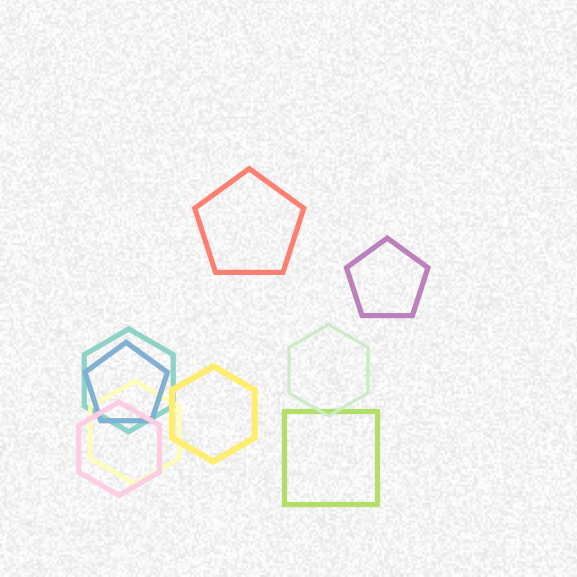[{"shape": "hexagon", "thickness": 2.5, "radius": 0.44, "center": [0.223, 0.341]}, {"shape": "hexagon", "thickness": 2, "radius": 0.45, "center": [0.234, 0.25]}, {"shape": "pentagon", "thickness": 2.5, "radius": 0.5, "center": [0.432, 0.608]}, {"shape": "pentagon", "thickness": 2.5, "radius": 0.37, "center": [0.218, 0.331]}, {"shape": "square", "thickness": 2.5, "radius": 0.4, "center": [0.572, 0.207]}, {"shape": "hexagon", "thickness": 2.5, "radius": 0.4, "center": [0.206, 0.222]}, {"shape": "pentagon", "thickness": 2.5, "radius": 0.37, "center": [0.671, 0.513]}, {"shape": "hexagon", "thickness": 1.5, "radius": 0.4, "center": [0.569, 0.358]}, {"shape": "hexagon", "thickness": 3, "radius": 0.41, "center": [0.369, 0.282]}]